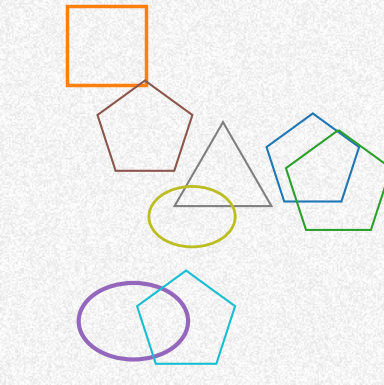[{"shape": "pentagon", "thickness": 1.5, "radius": 0.63, "center": [0.812, 0.579]}, {"shape": "square", "thickness": 2.5, "radius": 0.52, "center": [0.277, 0.882]}, {"shape": "pentagon", "thickness": 1.5, "radius": 0.72, "center": [0.879, 0.519]}, {"shape": "oval", "thickness": 3, "radius": 0.71, "center": [0.346, 0.166]}, {"shape": "pentagon", "thickness": 1.5, "radius": 0.65, "center": [0.376, 0.661]}, {"shape": "triangle", "thickness": 1.5, "radius": 0.73, "center": [0.579, 0.537]}, {"shape": "oval", "thickness": 2, "radius": 0.56, "center": [0.499, 0.437]}, {"shape": "pentagon", "thickness": 1.5, "radius": 0.67, "center": [0.483, 0.163]}]